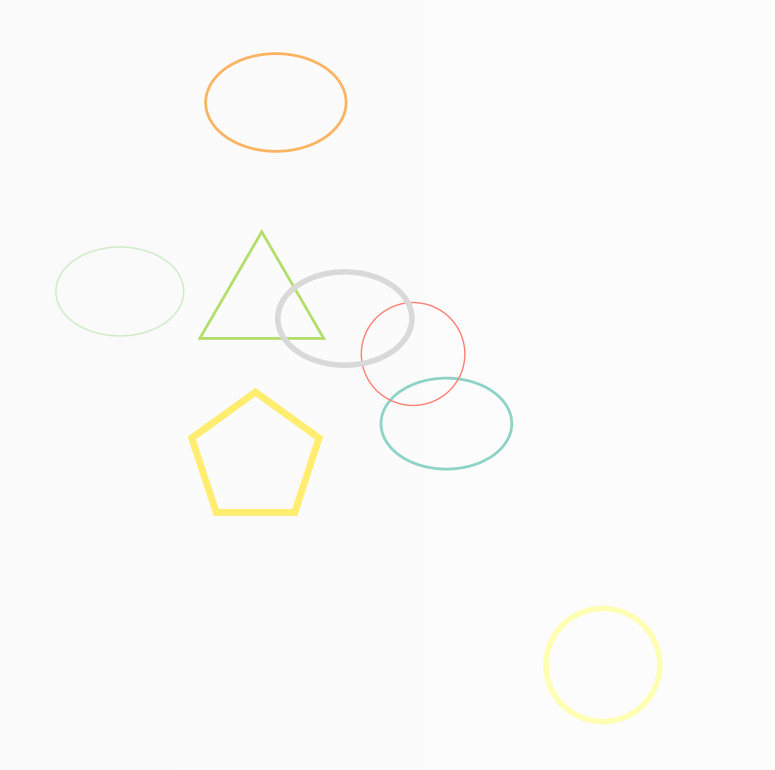[{"shape": "oval", "thickness": 1, "radius": 0.42, "center": [0.576, 0.45]}, {"shape": "circle", "thickness": 2, "radius": 0.37, "center": [0.778, 0.136]}, {"shape": "circle", "thickness": 0.5, "radius": 0.33, "center": [0.533, 0.54]}, {"shape": "oval", "thickness": 1, "radius": 0.45, "center": [0.356, 0.867]}, {"shape": "triangle", "thickness": 1, "radius": 0.46, "center": [0.338, 0.607]}, {"shape": "oval", "thickness": 2, "radius": 0.43, "center": [0.445, 0.586]}, {"shape": "oval", "thickness": 0.5, "radius": 0.41, "center": [0.155, 0.621]}, {"shape": "pentagon", "thickness": 2.5, "radius": 0.43, "center": [0.33, 0.404]}]